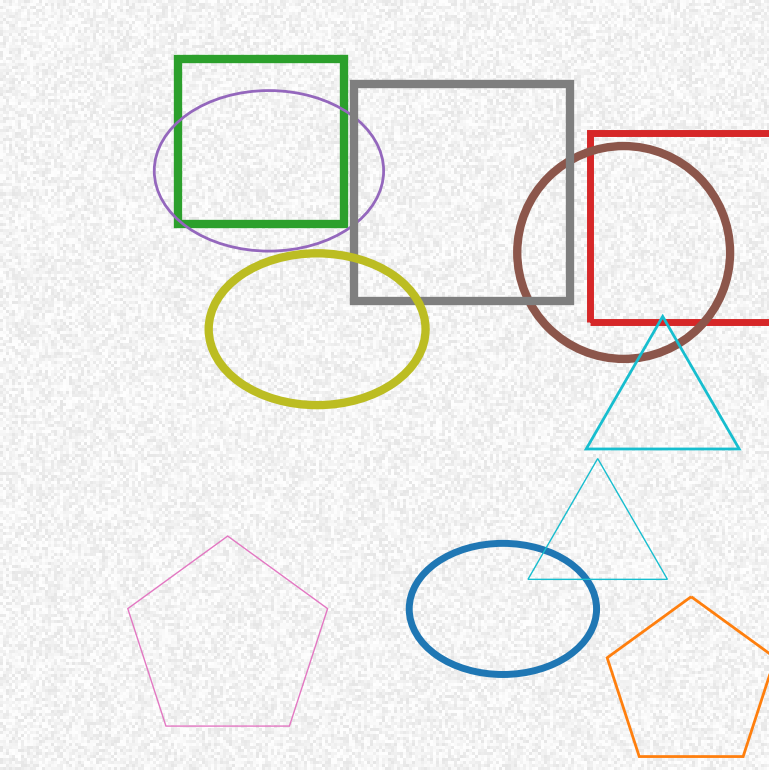[{"shape": "oval", "thickness": 2.5, "radius": 0.61, "center": [0.653, 0.209]}, {"shape": "pentagon", "thickness": 1, "radius": 0.57, "center": [0.898, 0.11]}, {"shape": "square", "thickness": 3, "radius": 0.54, "center": [0.339, 0.816]}, {"shape": "square", "thickness": 2.5, "radius": 0.62, "center": [0.889, 0.704]}, {"shape": "oval", "thickness": 1, "radius": 0.74, "center": [0.349, 0.778]}, {"shape": "circle", "thickness": 3, "radius": 0.69, "center": [0.81, 0.672]}, {"shape": "pentagon", "thickness": 0.5, "radius": 0.68, "center": [0.296, 0.167]}, {"shape": "square", "thickness": 3, "radius": 0.7, "center": [0.6, 0.75]}, {"shape": "oval", "thickness": 3, "radius": 0.7, "center": [0.412, 0.572]}, {"shape": "triangle", "thickness": 1, "radius": 0.57, "center": [0.861, 0.474]}, {"shape": "triangle", "thickness": 0.5, "radius": 0.52, "center": [0.776, 0.3]}]